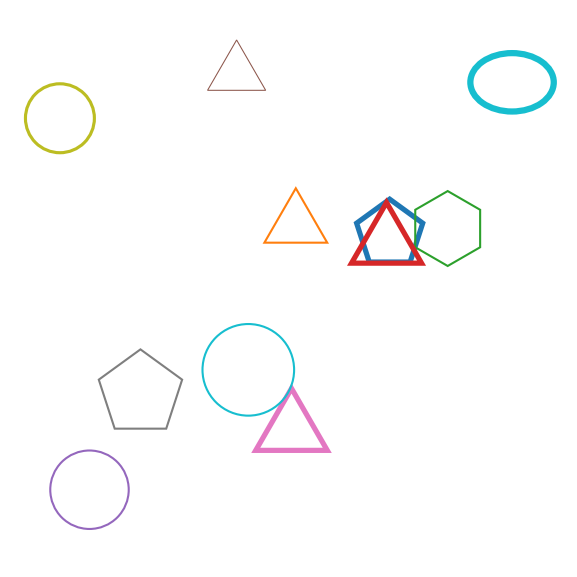[{"shape": "pentagon", "thickness": 2.5, "radius": 0.3, "center": [0.675, 0.594]}, {"shape": "triangle", "thickness": 1, "radius": 0.31, "center": [0.512, 0.61]}, {"shape": "hexagon", "thickness": 1, "radius": 0.32, "center": [0.775, 0.603]}, {"shape": "triangle", "thickness": 2.5, "radius": 0.35, "center": [0.669, 0.578]}, {"shape": "circle", "thickness": 1, "radius": 0.34, "center": [0.155, 0.151]}, {"shape": "triangle", "thickness": 0.5, "radius": 0.29, "center": [0.41, 0.872]}, {"shape": "triangle", "thickness": 2.5, "radius": 0.36, "center": [0.505, 0.255]}, {"shape": "pentagon", "thickness": 1, "radius": 0.38, "center": [0.243, 0.318]}, {"shape": "circle", "thickness": 1.5, "radius": 0.3, "center": [0.104, 0.794]}, {"shape": "circle", "thickness": 1, "radius": 0.4, "center": [0.43, 0.359]}, {"shape": "oval", "thickness": 3, "radius": 0.36, "center": [0.887, 0.857]}]